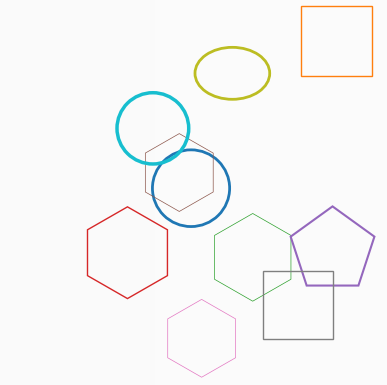[{"shape": "circle", "thickness": 2, "radius": 0.5, "center": [0.493, 0.511]}, {"shape": "square", "thickness": 1, "radius": 0.45, "center": [0.868, 0.894]}, {"shape": "hexagon", "thickness": 0.5, "radius": 0.57, "center": [0.652, 0.332]}, {"shape": "hexagon", "thickness": 1, "radius": 0.6, "center": [0.329, 0.344]}, {"shape": "pentagon", "thickness": 1.5, "radius": 0.57, "center": [0.858, 0.35]}, {"shape": "hexagon", "thickness": 0.5, "radius": 0.51, "center": [0.463, 0.552]}, {"shape": "hexagon", "thickness": 0.5, "radius": 0.51, "center": [0.52, 0.121]}, {"shape": "square", "thickness": 1, "radius": 0.45, "center": [0.769, 0.208]}, {"shape": "oval", "thickness": 2, "radius": 0.48, "center": [0.6, 0.81]}, {"shape": "circle", "thickness": 2.5, "radius": 0.46, "center": [0.394, 0.667]}]